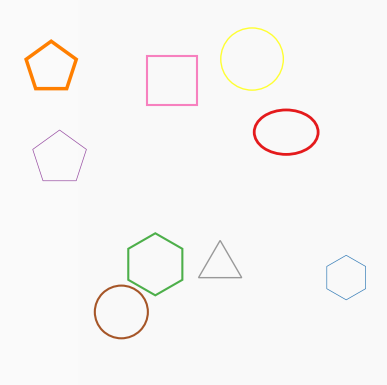[{"shape": "oval", "thickness": 2, "radius": 0.41, "center": [0.739, 0.657]}, {"shape": "hexagon", "thickness": 0.5, "radius": 0.29, "center": [0.893, 0.279]}, {"shape": "hexagon", "thickness": 1.5, "radius": 0.4, "center": [0.401, 0.313]}, {"shape": "pentagon", "thickness": 0.5, "radius": 0.36, "center": [0.154, 0.589]}, {"shape": "pentagon", "thickness": 2.5, "radius": 0.34, "center": [0.132, 0.825]}, {"shape": "circle", "thickness": 1, "radius": 0.4, "center": [0.65, 0.847]}, {"shape": "circle", "thickness": 1.5, "radius": 0.34, "center": [0.313, 0.19]}, {"shape": "square", "thickness": 1.5, "radius": 0.32, "center": [0.444, 0.791]}, {"shape": "triangle", "thickness": 1, "radius": 0.32, "center": [0.568, 0.311]}]